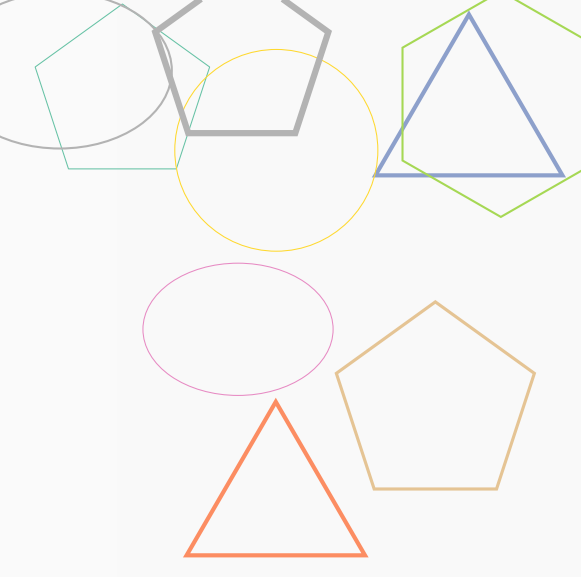[{"shape": "pentagon", "thickness": 0.5, "radius": 0.79, "center": [0.211, 0.834]}, {"shape": "triangle", "thickness": 2, "radius": 0.89, "center": [0.474, 0.126]}, {"shape": "triangle", "thickness": 2, "radius": 0.93, "center": [0.807, 0.788]}, {"shape": "oval", "thickness": 0.5, "radius": 0.82, "center": [0.41, 0.429]}, {"shape": "hexagon", "thickness": 1, "radius": 0.98, "center": [0.862, 0.819]}, {"shape": "circle", "thickness": 0.5, "radius": 0.87, "center": [0.475, 0.739]}, {"shape": "pentagon", "thickness": 1.5, "radius": 0.9, "center": [0.749, 0.297]}, {"shape": "oval", "thickness": 1, "radius": 0.97, "center": [0.103, 0.877]}, {"shape": "pentagon", "thickness": 3, "radius": 0.78, "center": [0.416, 0.895]}]